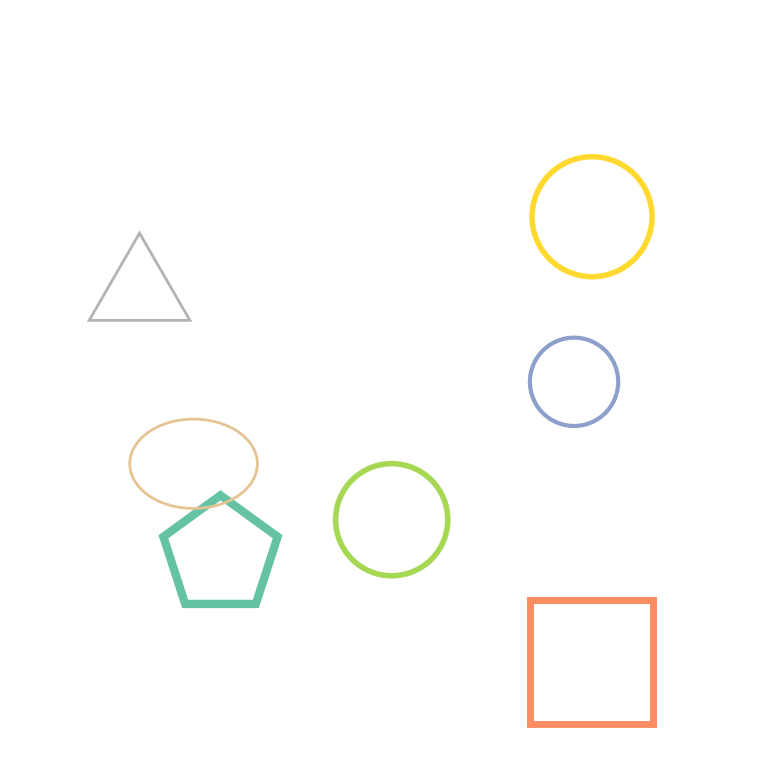[{"shape": "pentagon", "thickness": 3, "radius": 0.39, "center": [0.286, 0.279]}, {"shape": "square", "thickness": 2.5, "radius": 0.4, "center": [0.768, 0.14]}, {"shape": "circle", "thickness": 1.5, "radius": 0.29, "center": [0.746, 0.504]}, {"shape": "circle", "thickness": 2, "radius": 0.36, "center": [0.509, 0.325]}, {"shape": "circle", "thickness": 2, "radius": 0.39, "center": [0.769, 0.719]}, {"shape": "oval", "thickness": 1, "radius": 0.41, "center": [0.251, 0.398]}, {"shape": "triangle", "thickness": 1, "radius": 0.38, "center": [0.181, 0.622]}]